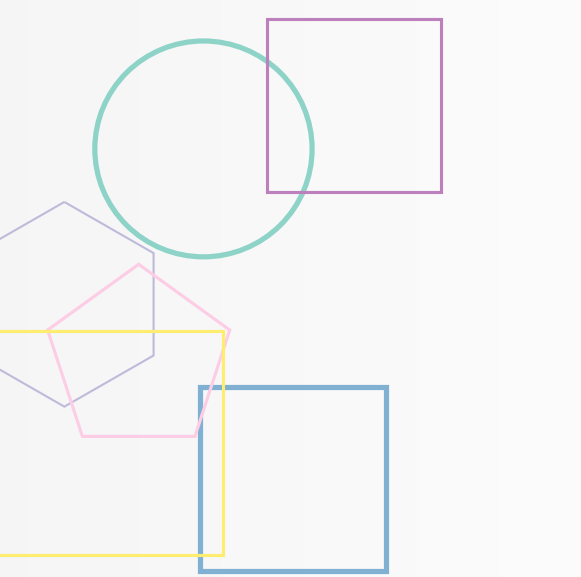[{"shape": "circle", "thickness": 2.5, "radius": 0.93, "center": [0.35, 0.741]}, {"shape": "hexagon", "thickness": 1, "radius": 0.89, "center": [0.111, 0.472]}, {"shape": "square", "thickness": 2.5, "radius": 0.8, "center": [0.504, 0.17]}, {"shape": "pentagon", "thickness": 1.5, "radius": 0.82, "center": [0.239, 0.377]}, {"shape": "square", "thickness": 1.5, "radius": 0.75, "center": [0.608, 0.817]}, {"shape": "square", "thickness": 1.5, "radius": 0.97, "center": [0.191, 0.233]}]